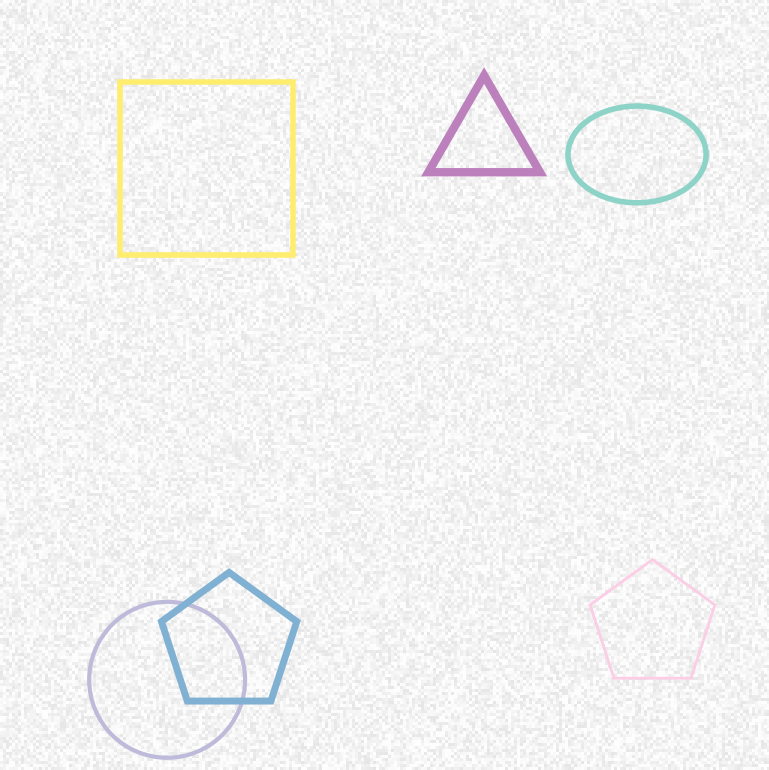[{"shape": "oval", "thickness": 2, "radius": 0.45, "center": [0.827, 0.799]}, {"shape": "circle", "thickness": 1.5, "radius": 0.51, "center": [0.217, 0.117]}, {"shape": "pentagon", "thickness": 2.5, "radius": 0.46, "center": [0.298, 0.164]}, {"shape": "pentagon", "thickness": 1, "radius": 0.43, "center": [0.847, 0.188]}, {"shape": "triangle", "thickness": 3, "radius": 0.42, "center": [0.629, 0.818]}, {"shape": "square", "thickness": 2, "radius": 0.56, "center": [0.268, 0.781]}]